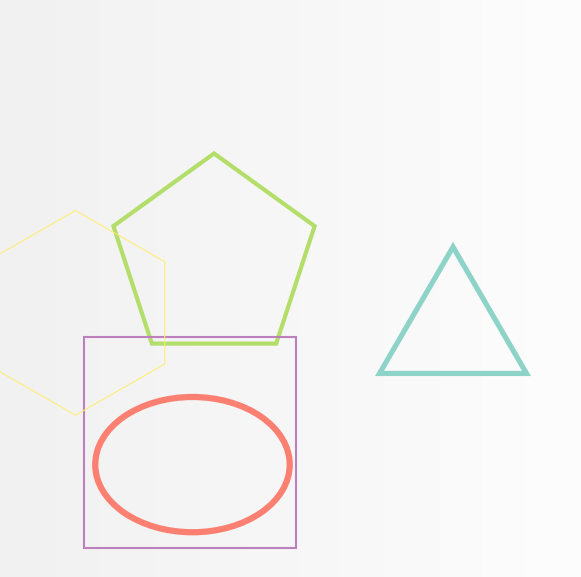[{"shape": "triangle", "thickness": 2.5, "radius": 0.73, "center": [0.779, 0.425]}, {"shape": "oval", "thickness": 3, "radius": 0.84, "center": [0.331, 0.195]}, {"shape": "pentagon", "thickness": 2, "radius": 0.91, "center": [0.368, 0.551]}, {"shape": "square", "thickness": 1, "radius": 0.91, "center": [0.327, 0.233]}, {"shape": "hexagon", "thickness": 0.5, "radius": 0.89, "center": [0.13, 0.457]}]